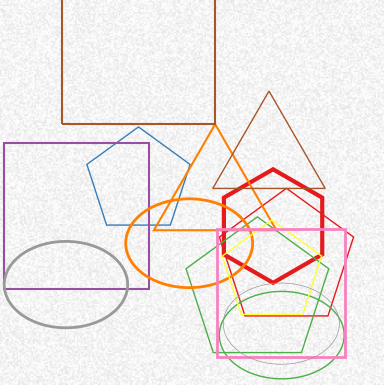[{"shape": "pentagon", "thickness": 1, "radius": 0.92, "center": [0.744, 0.328]}, {"shape": "hexagon", "thickness": 3, "radius": 0.74, "center": [0.709, 0.413]}, {"shape": "pentagon", "thickness": 1, "radius": 0.7, "center": [0.36, 0.529]}, {"shape": "oval", "thickness": 1, "radius": 0.81, "center": [0.732, 0.13]}, {"shape": "pentagon", "thickness": 1, "radius": 0.97, "center": [0.669, 0.242]}, {"shape": "square", "thickness": 1.5, "radius": 0.95, "center": [0.199, 0.438]}, {"shape": "oval", "thickness": 2, "radius": 0.82, "center": [0.491, 0.368]}, {"shape": "triangle", "thickness": 1.5, "radius": 0.92, "center": [0.559, 0.494]}, {"shape": "pentagon", "thickness": 1, "radius": 0.68, "center": [0.706, 0.293]}, {"shape": "triangle", "thickness": 1, "radius": 0.84, "center": [0.699, 0.595]}, {"shape": "square", "thickness": 1.5, "radius": 0.99, "center": [0.36, 0.876]}, {"shape": "square", "thickness": 2, "radius": 0.83, "center": [0.73, 0.24]}, {"shape": "oval", "thickness": 0.5, "radius": 0.75, "center": [0.731, 0.159]}, {"shape": "oval", "thickness": 2, "radius": 0.8, "center": [0.171, 0.261]}]